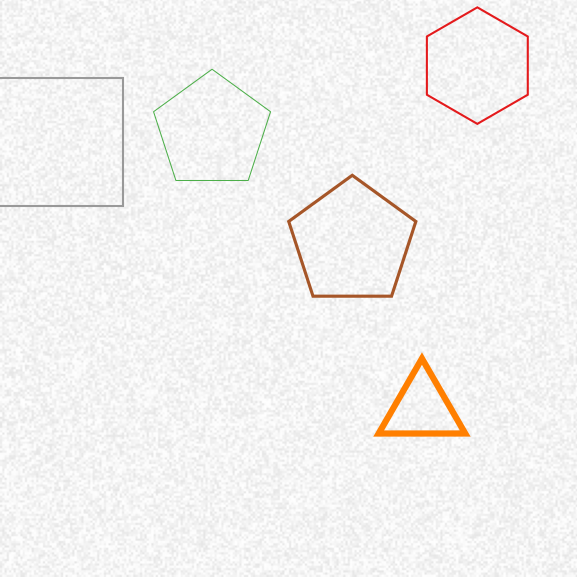[{"shape": "hexagon", "thickness": 1, "radius": 0.5, "center": [0.827, 0.886]}, {"shape": "pentagon", "thickness": 0.5, "radius": 0.53, "center": [0.367, 0.773]}, {"shape": "triangle", "thickness": 3, "radius": 0.43, "center": [0.731, 0.292]}, {"shape": "pentagon", "thickness": 1.5, "radius": 0.58, "center": [0.61, 0.58]}, {"shape": "square", "thickness": 1, "radius": 0.55, "center": [0.103, 0.754]}]